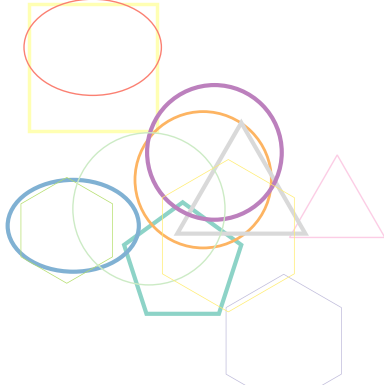[{"shape": "pentagon", "thickness": 3, "radius": 0.8, "center": [0.475, 0.314]}, {"shape": "square", "thickness": 2.5, "radius": 0.83, "center": [0.241, 0.825]}, {"shape": "hexagon", "thickness": 0.5, "radius": 0.86, "center": [0.737, 0.115]}, {"shape": "oval", "thickness": 1, "radius": 0.89, "center": [0.241, 0.877]}, {"shape": "oval", "thickness": 3, "radius": 0.85, "center": [0.19, 0.414]}, {"shape": "circle", "thickness": 2, "radius": 0.89, "center": [0.528, 0.533]}, {"shape": "hexagon", "thickness": 0.5, "radius": 0.69, "center": [0.173, 0.402]}, {"shape": "triangle", "thickness": 1, "radius": 0.71, "center": [0.876, 0.455]}, {"shape": "triangle", "thickness": 3, "radius": 0.96, "center": [0.627, 0.489]}, {"shape": "circle", "thickness": 3, "radius": 0.87, "center": [0.557, 0.604]}, {"shape": "circle", "thickness": 1, "radius": 0.99, "center": [0.387, 0.458]}, {"shape": "hexagon", "thickness": 0.5, "radius": 0.99, "center": [0.593, 0.388]}]